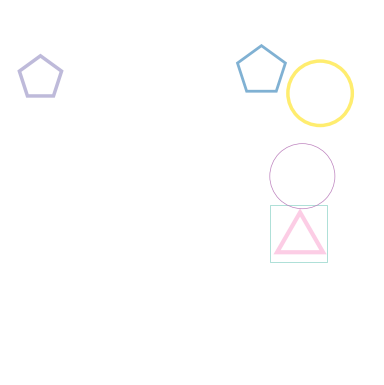[{"shape": "square", "thickness": 0.5, "radius": 0.37, "center": [0.775, 0.394]}, {"shape": "pentagon", "thickness": 2.5, "radius": 0.29, "center": [0.105, 0.797]}, {"shape": "pentagon", "thickness": 2, "radius": 0.33, "center": [0.679, 0.816]}, {"shape": "triangle", "thickness": 3, "radius": 0.34, "center": [0.779, 0.379]}, {"shape": "circle", "thickness": 0.5, "radius": 0.42, "center": [0.785, 0.542]}, {"shape": "circle", "thickness": 2.5, "radius": 0.42, "center": [0.831, 0.758]}]